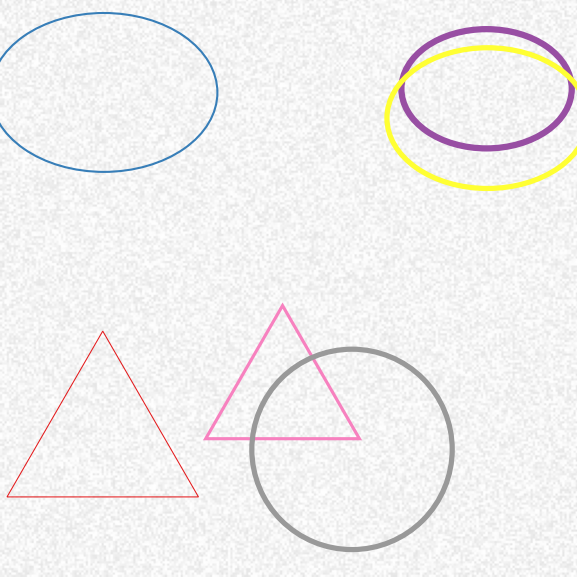[{"shape": "triangle", "thickness": 0.5, "radius": 0.96, "center": [0.178, 0.234]}, {"shape": "oval", "thickness": 1, "radius": 0.98, "center": [0.18, 0.839]}, {"shape": "oval", "thickness": 3, "radius": 0.74, "center": [0.843, 0.845]}, {"shape": "oval", "thickness": 2.5, "radius": 0.87, "center": [0.844, 0.795]}, {"shape": "triangle", "thickness": 1.5, "radius": 0.77, "center": [0.489, 0.316]}, {"shape": "circle", "thickness": 2.5, "radius": 0.87, "center": [0.61, 0.221]}]